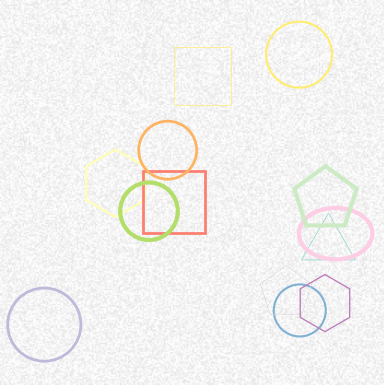[{"shape": "triangle", "thickness": 0.5, "radius": 0.4, "center": [0.853, 0.365]}, {"shape": "hexagon", "thickness": 1.5, "radius": 0.44, "center": [0.3, 0.524]}, {"shape": "circle", "thickness": 2, "radius": 0.48, "center": [0.115, 0.157]}, {"shape": "square", "thickness": 2, "radius": 0.4, "center": [0.452, 0.476]}, {"shape": "circle", "thickness": 1.5, "radius": 0.34, "center": [0.779, 0.194]}, {"shape": "circle", "thickness": 2, "radius": 0.38, "center": [0.436, 0.61]}, {"shape": "circle", "thickness": 3, "radius": 0.37, "center": [0.387, 0.451]}, {"shape": "oval", "thickness": 3, "radius": 0.48, "center": [0.872, 0.393]}, {"shape": "pentagon", "thickness": 0.5, "radius": 0.35, "center": [0.743, 0.241]}, {"shape": "hexagon", "thickness": 1, "radius": 0.37, "center": [0.844, 0.213]}, {"shape": "pentagon", "thickness": 3, "radius": 0.43, "center": [0.845, 0.483]}, {"shape": "square", "thickness": 0.5, "radius": 0.37, "center": [0.526, 0.802]}, {"shape": "circle", "thickness": 1.5, "radius": 0.43, "center": [0.777, 0.858]}]